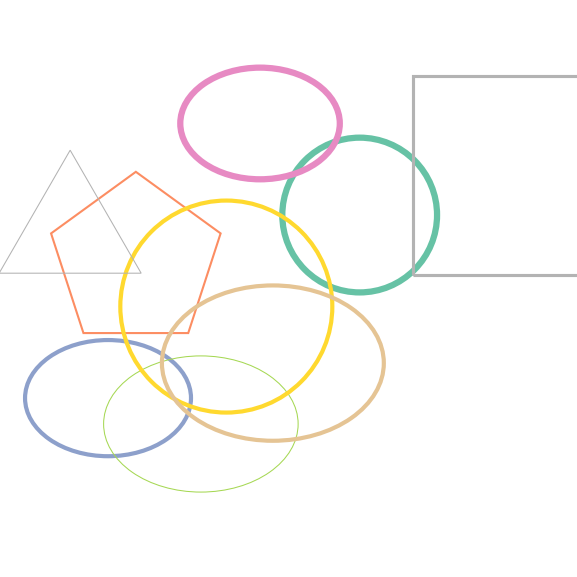[{"shape": "circle", "thickness": 3, "radius": 0.67, "center": [0.623, 0.627]}, {"shape": "pentagon", "thickness": 1, "radius": 0.77, "center": [0.235, 0.547]}, {"shape": "oval", "thickness": 2, "radius": 0.72, "center": [0.187, 0.31]}, {"shape": "oval", "thickness": 3, "radius": 0.69, "center": [0.45, 0.785]}, {"shape": "oval", "thickness": 0.5, "radius": 0.84, "center": [0.348, 0.265]}, {"shape": "circle", "thickness": 2, "radius": 0.92, "center": [0.392, 0.468]}, {"shape": "oval", "thickness": 2, "radius": 0.96, "center": [0.472, 0.37]}, {"shape": "triangle", "thickness": 0.5, "radius": 0.71, "center": [0.121, 0.597]}, {"shape": "square", "thickness": 1.5, "radius": 0.86, "center": [0.888, 0.695]}]